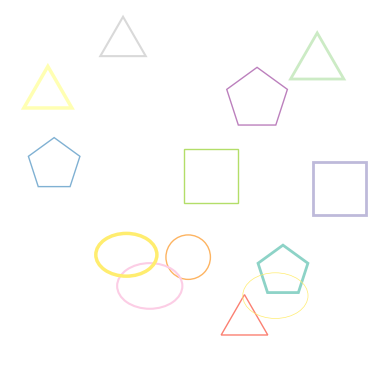[{"shape": "pentagon", "thickness": 2, "radius": 0.34, "center": [0.735, 0.295]}, {"shape": "triangle", "thickness": 2.5, "radius": 0.36, "center": [0.124, 0.756]}, {"shape": "square", "thickness": 2, "radius": 0.34, "center": [0.881, 0.511]}, {"shape": "triangle", "thickness": 1, "radius": 0.35, "center": [0.635, 0.165]}, {"shape": "pentagon", "thickness": 1, "radius": 0.35, "center": [0.141, 0.572]}, {"shape": "circle", "thickness": 1, "radius": 0.29, "center": [0.489, 0.332]}, {"shape": "square", "thickness": 1, "radius": 0.35, "center": [0.548, 0.542]}, {"shape": "oval", "thickness": 1.5, "radius": 0.42, "center": [0.389, 0.257]}, {"shape": "triangle", "thickness": 1.5, "radius": 0.34, "center": [0.32, 0.888]}, {"shape": "pentagon", "thickness": 1, "radius": 0.41, "center": [0.668, 0.742]}, {"shape": "triangle", "thickness": 2, "radius": 0.4, "center": [0.824, 0.835]}, {"shape": "oval", "thickness": 0.5, "radius": 0.42, "center": [0.715, 0.232]}, {"shape": "oval", "thickness": 2.5, "radius": 0.4, "center": [0.328, 0.338]}]